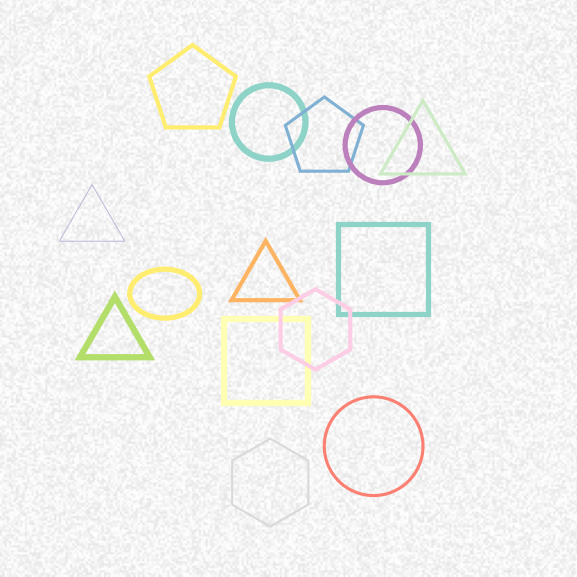[{"shape": "square", "thickness": 2.5, "radius": 0.39, "center": [0.663, 0.534]}, {"shape": "circle", "thickness": 3, "radius": 0.32, "center": [0.465, 0.788]}, {"shape": "square", "thickness": 3, "radius": 0.36, "center": [0.461, 0.373]}, {"shape": "triangle", "thickness": 0.5, "radius": 0.33, "center": [0.159, 0.614]}, {"shape": "circle", "thickness": 1.5, "radius": 0.43, "center": [0.647, 0.227]}, {"shape": "pentagon", "thickness": 1.5, "radius": 0.36, "center": [0.562, 0.76]}, {"shape": "triangle", "thickness": 2, "radius": 0.34, "center": [0.46, 0.514]}, {"shape": "triangle", "thickness": 3, "radius": 0.35, "center": [0.199, 0.415]}, {"shape": "hexagon", "thickness": 2, "radius": 0.35, "center": [0.546, 0.429]}, {"shape": "hexagon", "thickness": 1, "radius": 0.38, "center": [0.468, 0.163]}, {"shape": "circle", "thickness": 2.5, "radius": 0.33, "center": [0.663, 0.748]}, {"shape": "triangle", "thickness": 1.5, "radius": 0.42, "center": [0.732, 0.74]}, {"shape": "pentagon", "thickness": 2, "radius": 0.39, "center": [0.334, 0.842]}, {"shape": "oval", "thickness": 2.5, "radius": 0.3, "center": [0.285, 0.491]}]